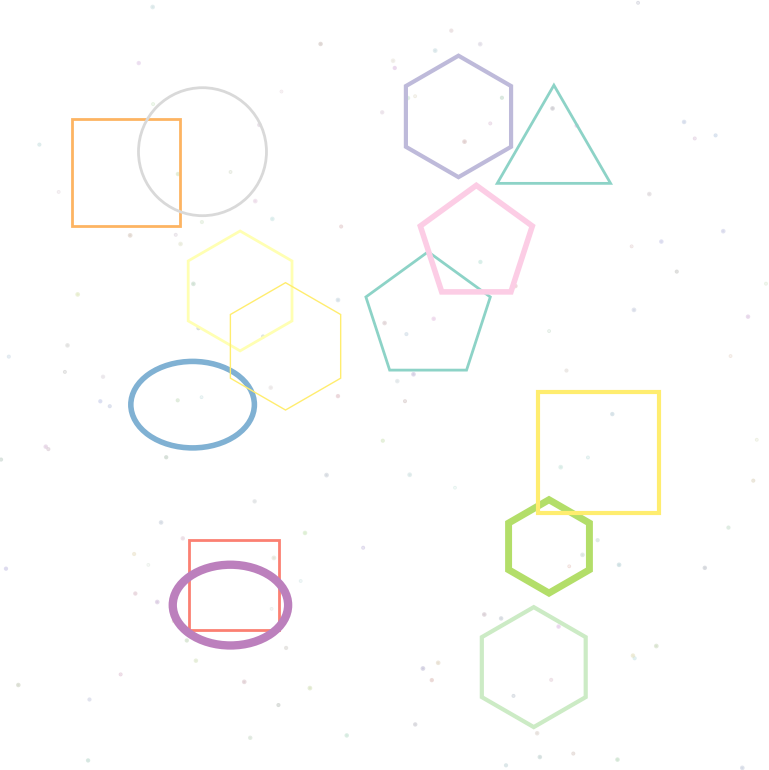[{"shape": "triangle", "thickness": 1, "radius": 0.42, "center": [0.719, 0.804]}, {"shape": "pentagon", "thickness": 1, "radius": 0.42, "center": [0.556, 0.588]}, {"shape": "hexagon", "thickness": 1, "radius": 0.39, "center": [0.312, 0.622]}, {"shape": "hexagon", "thickness": 1.5, "radius": 0.39, "center": [0.595, 0.849]}, {"shape": "square", "thickness": 1, "radius": 0.29, "center": [0.304, 0.24]}, {"shape": "oval", "thickness": 2, "radius": 0.4, "center": [0.25, 0.474]}, {"shape": "square", "thickness": 1, "radius": 0.35, "center": [0.164, 0.776]}, {"shape": "hexagon", "thickness": 2.5, "radius": 0.3, "center": [0.713, 0.29]}, {"shape": "pentagon", "thickness": 2, "radius": 0.38, "center": [0.619, 0.683]}, {"shape": "circle", "thickness": 1, "radius": 0.42, "center": [0.263, 0.803]}, {"shape": "oval", "thickness": 3, "radius": 0.37, "center": [0.299, 0.214]}, {"shape": "hexagon", "thickness": 1.5, "radius": 0.39, "center": [0.693, 0.134]}, {"shape": "hexagon", "thickness": 0.5, "radius": 0.41, "center": [0.371, 0.55]}, {"shape": "square", "thickness": 1.5, "radius": 0.39, "center": [0.778, 0.412]}]